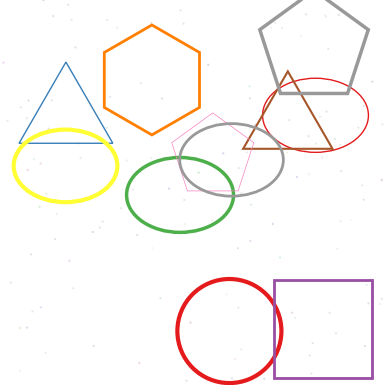[{"shape": "circle", "thickness": 3, "radius": 0.68, "center": [0.596, 0.14]}, {"shape": "oval", "thickness": 1, "radius": 0.69, "center": [0.819, 0.701]}, {"shape": "triangle", "thickness": 1, "radius": 0.7, "center": [0.171, 0.698]}, {"shape": "oval", "thickness": 2.5, "radius": 0.69, "center": [0.468, 0.494]}, {"shape": "square", "thickness": 2, "radius": 0.64, "center": [0.839, 0.146]}, {"shape": "hexagon", "thickness": 2, "radius": 0.71, "center": [0.395, 0.792]}, {"shape": "oval", "thickness": 3, "radius": 0.67, "center": [0.17, 0.569]}, {"shape": "triangle", "thickness": 1.5, "radius": 0.67, "center": [0.748, 0.681]}, {"shape": "pentagon", "thickness": 0.5, "radius": 0.56, "center": [0.553, 0.595]}, {"shape": "oval", "thickness": 2, "radius": 0.67, "center": [0.601, 0.585]}, {"shape": "pentagon", "thickness": 2.5, "radius": 0.74, "center": [0.816, 0.877]}]